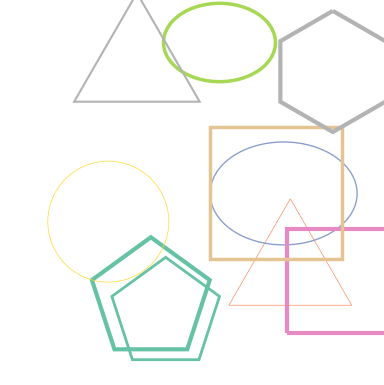[{"shape": "pentagon", "thickness": 2, "radius": 0.74, "center": [0.43, 0.185]}, {"shape": "pentagon", "thickness": 3, "radius": 0.8, "center": [0.392, 0.223]}, {"shape": "triangle", "thickness": 0.5, "radius": 0.92, "center": [0.754, 0.299]}, {"shape": "oval", "thickness": 1, "radius": 0.95, "center": [0.737, 0.498]}, {"shape": "square", "thickness": 3, "radius": 0.67, "center": [0.879, 0.27]}, {"shape": "oval", "thickness": 2.5, "radius": 0.73, "center": [0.57, 0.89]}, {"shape": "circle", "thickness": 0.5, "radius": 0.79, "center": [0.281, 0.424]}, {"shape": "square", "thickness": 2.5, "radius": 0.85, "center": [0.717, 0.499]}, {"shape": "triangle", "thickness": 1.5, "radius": 0.94, "center": [0.356, 0.83]}, {"shape": "hexagon", "thickness": 3, "radius": 0.79, "center": [0.864, 0.814]}]